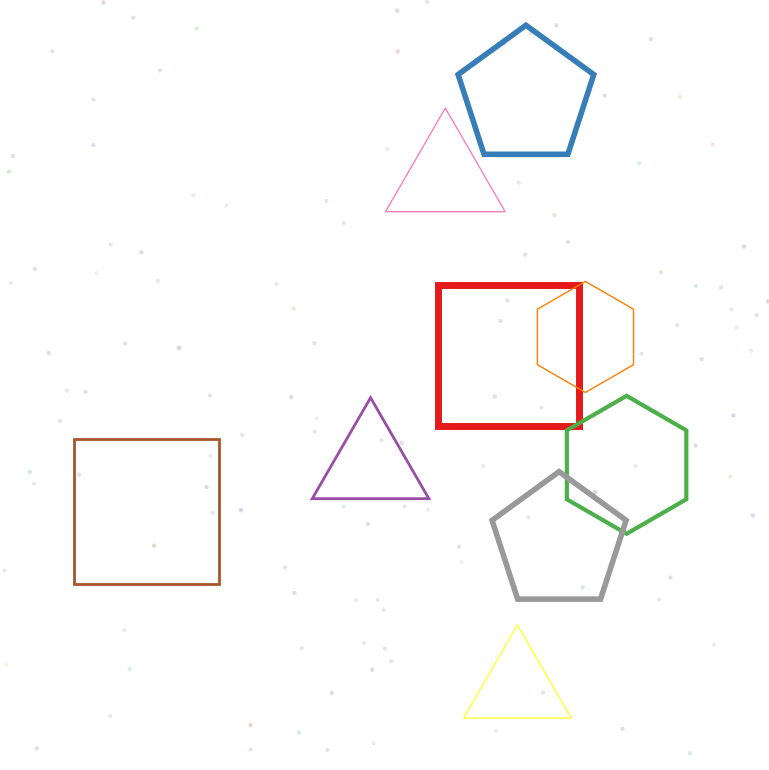[{"shape": "square", "thickness": 2.5, "radius": 0.46, "center": [0.661, 0.538]}, {"shape": "pentagon", "thickness": 2, "radius": 0.46, "center": [0.683, 0.875]}, {"shape": "hexagon", "thickness": 1.5, "radius": 0.45, "center": [0.814, 0.396]}, {"shape": "triangle", "thickness": 1, "radius": 0.44, "center": [0.481, 0.396]}, {"shape": "hexagon", "thickness": 0.5, "radius": 0.36, "center": [0.76, 0.562]}, {"shape": "triangle", "thickness": 0.5, "radius": 0.4, "center": [0.672, 0.108]}, {"shape": "square", "thickness": 1, "radius": 0.47, "center": [0.19, 0.335]}, {"shape": "triangle", "thickness": 0.5, "radius": 0.45, "center": [0.578, 0.77]}, {"shape": "pentagon", "thickness": 2, "radius": 0.46, "center": [0.726, 0.296]}]